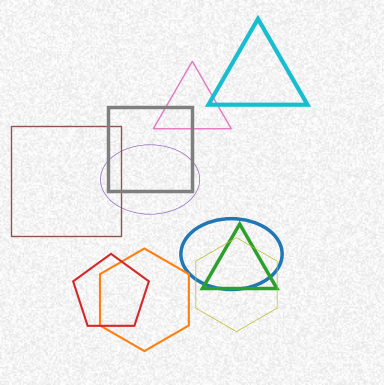[{"shape": "oval", "thickness": 2.5, "radius": 0.66, "center": [0.601, 0.34]}, {"shape": "hexagon", "thickness": 1.5, "radius": 0.67, "center": [0.375, 0.221]}, {"shape": "triangle", "thickness": 2.5, "radius": 0.56, "center": [0.623, 0.306]}, {"shape": "pentagon", "thickness": 1.5, "radius": 0.52, "center": [0.288, 0.237]}, {"shape": "oval", "thickness": 0.5, "radius": 0.64, "center": [0.39, 0.534]}, {"shape": "square", "thickness": 1, "radius": 0.71, "center": [0.171, 0.529]}, {"shape": "triangle", "thickness": 1, "radius": 0.58, "center": [0.5, 0.724]}, {"shape": "square", "thickness": 2.5, "radius": 0.54, "center": [0.39, 0.613]}, {"shape": "hexagon", "thickness": 0.5, "radius": 0.61, "center": [0.614, 0.261]}, {"shape": "triangle", "thickness": 3, "radius": 0.74, "center": [0.67, 0.802]}]